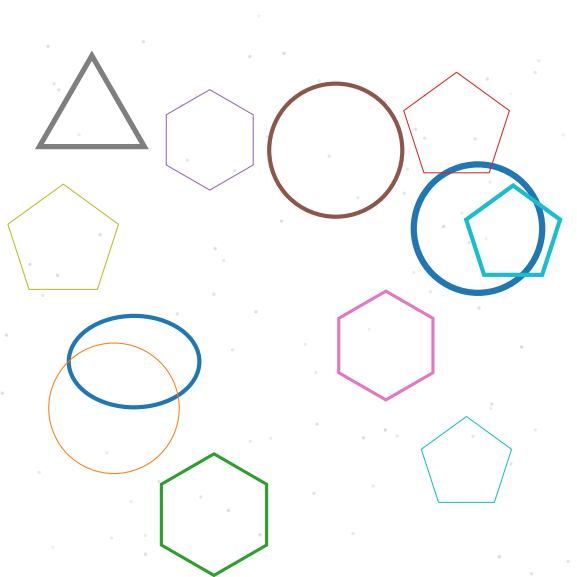[{"shape": "circle", "thickness": 3, "radius": 0.56, "center": [0.828, 0.603]}, {"shape": "oval", "thickness": 2, "radius": 0.57, "center": [0.232, 0.373]}, {"shape": "circle", "thickness": 0.5, "radius": 0.56, "center": [0.197, 0.292]}, {"shape": "hexagon", "thickness": 1.5, "radius": 0.53, "center": [0.371, 0.108]}, {"shape": "pentagon", "thickness": 0.5, "radius": 0.48, "center": [0.791, 0.778]}, {"shape": "hexagon", "thickness": 0.5, "radius": 0.43, "center": [0.363, 0.757]}, {"shape": "circle", "thickness": 2, "radius": 0.58, "center": [0.581, 0.739]}, {"shape": "hexagon", "thickness": 1.5, "radius": 0.47, "center": [0.668, 0.401]}, {"shape": "triangle", "thickness": 2.5, "radius": 0.52, "center": [0.159, 0.798]}, {"shape": "pentagon", "thickness": 0.5, "radius": 0.5, "center": [0.109, 0.58]}, {"shape": "pentagon", "thickness": 0.5, "radius": 0.41, "center": [0.808, 0.196]}, {"shape": "pentagon", "thickness": 2, "radius": 0.43, "center": [0.889, 0.592]}]